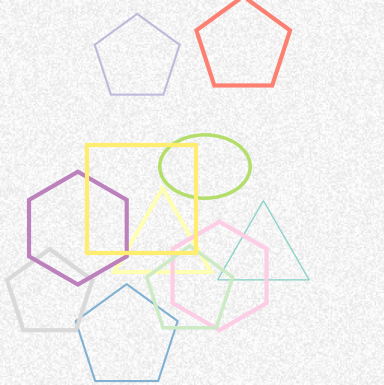[{"shape": "triangle", "thickness": 1, "radius": 0.69, "center": [0.684, 0.342]}, {"shape": "triangle", "thickness": 3, "radius": 0.73, "center": [0.422, 0.366]}, {"shape": "pentagon", "thickness": 1.5, "radius": 0.58, "center": [0.356, 0.848]}, {"shape": "pentagon", "thickness": 3, "radius": 0.64, "center": [0.632, 0.882]}, {"shape": "pentagon", "thickness": 1.5, "radius": 0.7, "center": [0.329, 0.123]}, {"shape": "oval", "thickness": 2.5, "radius": 0.59, "center": [0.532, 0.567]}, {"shape": "hexagon", "thickness": 3, "radius": 0.7, "center": [0.57, 0.283]}, {"shape": "pentagon", "thickness": 3, "radius": 0.58, "center": [0.129, 0.236]}, {"shape": "hexagon", "thickness": 3, "radius": 0.73, "center": [0.202, 0.407]}, {"shape": "pentagon", "thickness": 2.5, "radius": 0.59, "center": [0.493, 0.244]}, {"shape": "square", "thickness": 3, "radius": 0.7, "center": [0.368, 0.484]}]